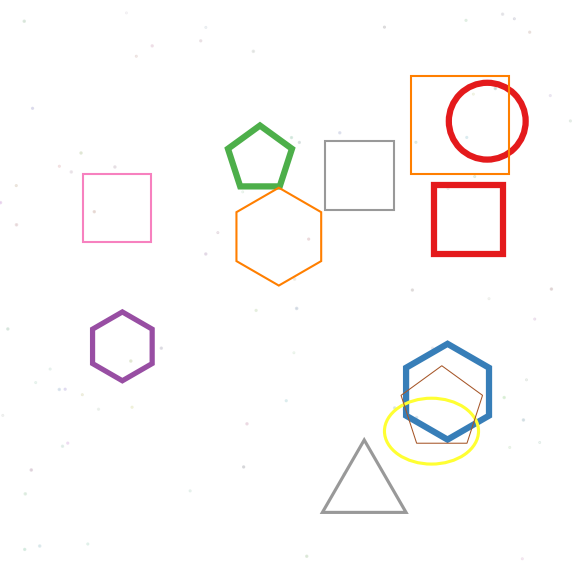[{"shape": "square", "thickness": 3, "radius": 0.3, "center": [0.811, 0.619]}, {"shape": "circle", "thickness": 3, "radius": 0.33, "center": [0.844, 0.789]}, {"shape": "hexagon", "thickness": 3, "radius": 0.41, "center": [0.775, 0.321]}, {"shape": "pentagon", "thickness": 3, "radius": 0.29, "center": [0.45, 0.724]}, {"shape": "hexagon", "thickness": 2.5, "radius": 0.3, "center": [0.212, 0.399]}, {"shape": "hexagon", "thickness": 1, "radius": 0.42, "center": [0.483, 0.589]}, {"shape": "square", "thickness": 1, "radius": 0.43, "center": [0.797, 0.783]}, {"shape": "oval", "thickness": 1.5, "radius": 0.41, "center": [0.747, 0.253]}, {"shape": "pentagon", "thickness": 0.5, "radius": 0.37, "center": [0.765, 0.292]}, {"shape": "square", "thickness": 1, "radius": 0.3, "center": [0.203, 0.639]}, {"shape": "triangle", "thickness": 1.5, "radius": 0.42, "center": [0.631, 0.154]}, {"shape": "square", "thickness": 1, "radius": 0.3, "center": [0.623, 0.695]}]